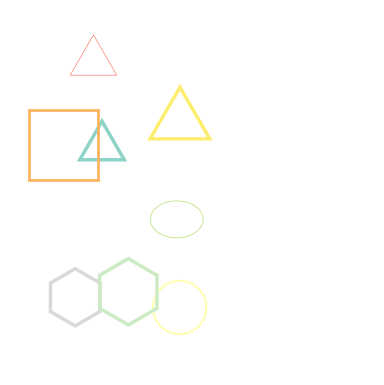[{"shape": "triangle", "thickness": 2.5, "radius": 0.33, "center": [0.265, 0.618]}, {"shape": "circle", "thickness": 1.5, "radius": 0.35, "center": [0.467, 0.201]}, {"shape": "triangle", "thickness": 0.5, "radius": 0.35, "center": [0.243, 0.84]}, {"shape": "square", "thickness": 2, "radius": 0.45, "center": [0.165, 0.624]}, {"shape": "oval", "thickness": 0.5, "radius": 0.34, "center": [0.459, 0.43]}, {"shape": "hexagon", "thickness": 2.5, "radius": 0.37, "center": [0.195, 0.228]}, {"shape": "hexagon", "thickness": 2.5, "radius": 0.43, "center": [0.333, 0.242]}, {"shape": "triangle", "thickness": 2.5, "radius": 0.45, "center": [0.467, 0.684]}]